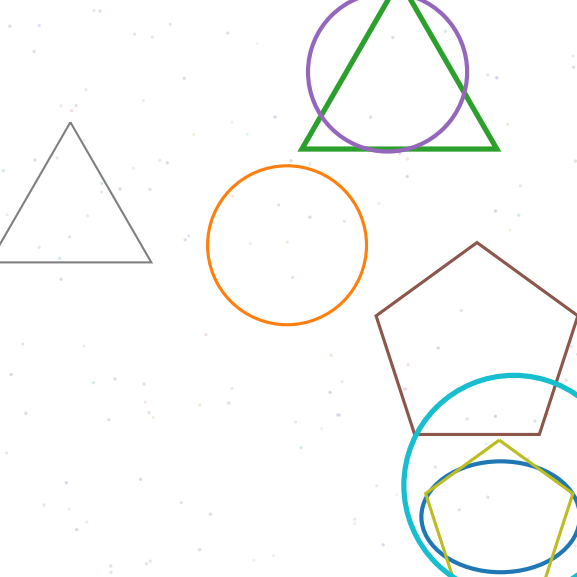[{"shape": "oval", "thickness": 2, "radius": 0.69, "center": [0.867, 0.104]}, {"shape": "circle", "thickness": 1.5, "radius": 0.69, "center": [0.497, 0.574]}, {"shape": "triangle", "thickness": 2.5, "radius": 0.97, "center": [0.692, 0.839]}, {"shape": "circle", "thickness": 2, "radius": 0.69, "center": [0.671, 0.874]}, {"shape": "pentagon", "thickness": 1.5, "radius": 0.92, "center": [0.826, 0.395]}, {"shape": "triangle", "thickness": 1, "radius": 0.81, "center": [0.122, 0.626]}, {"shape": "pentagon", "thickness": 1.5, "radius": 0.67, "center": [0.865, 0.103]}, {"shape": "circle", "thickness": 2.5, "radius": 0.95, "center": [0.89, 0.159]}]